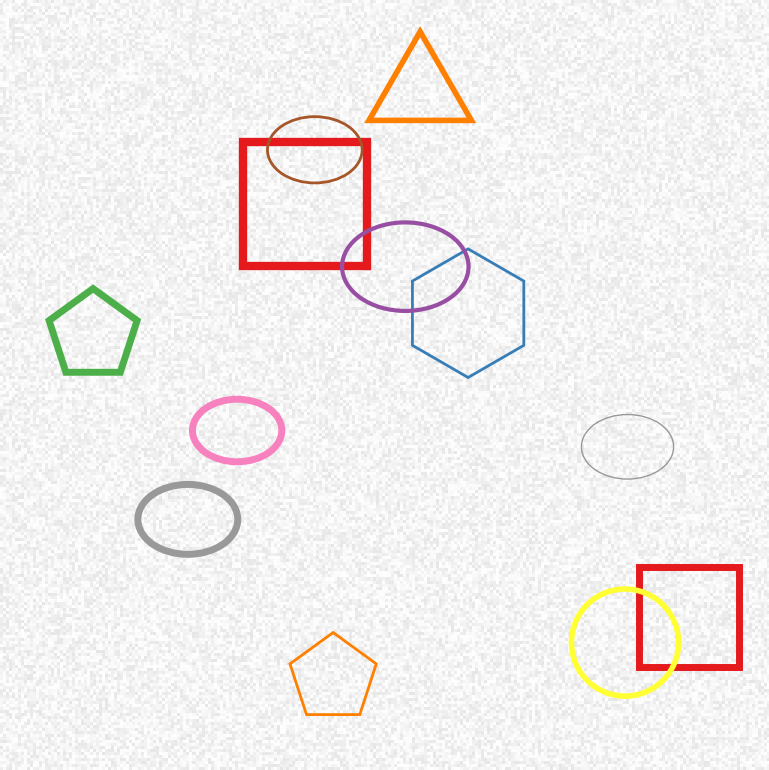[{"shape": "square", "thickness": 3, "radius": 0.4, "center": [0.396, 0.735]}, {"shape": "square", "thickness": 2.5, "radius": 0.32, "center": [0.895, 0.199]}, {"shape": "hexagon", "thickness": 1, "radius": 0.42, "center": [0.608, 0.593]}, {"shape": "pentagon", "thickness": 2.5, "radius": 0.3, "center": [0.121, 0.565]}, {"shape": "oval", "thickness": 1.5, "radius": 0.41, "center": [0.526, 0.654]}, {"shape": "pentagon", "thickness": 1, "radius": 0.29, "center": [0.433, 0.12]}, {"shape": "triangle", "thickness": 2, "radius": 0.38, "center": [0.546, 0.882]}, {"shape": "circle", "thickness": 2, "radius": 0.35, "center": [0.812, 0.165]}, {"shape": "oval", "thickness": 1, "radius": 0.31, "center": [0.409, 0.805]}, {"shape": "oval", "thickness": 2.5, "radius": 0.29, "center": [0.308, 0.441]}, {"shape": "oval", "thickness": 2.5, "radius": 0.32, "center": [0.244, 0.325]}, {"shape": "oval", "thickness": 0.5, "radius": 0.3, "center": [0.815, 0.42]}]